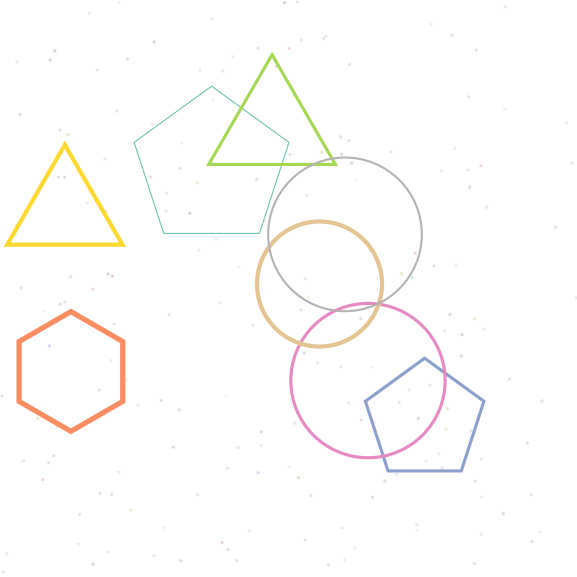[{"shape": "pentagon", "thickness": 0.5, "radius": 0.7, "center": [0.366, 0.709]}, {"shape": "hexagon", "thickness": 2.5, "radius": 0.52, "center": [0.123, 0.356]}, {"shape": "pentagon", "thickness": 1.5, "radius": 0.54, "center": [0.735, 0.271]}, {"shape": "circle", "thickness": 1.5, "radius": 0.67, "center": [0.637, 0.34]}, {"shape": "triangle", "thickness": 1.5, "radius": 0.63, "center": [0.471, 0.778]}, {"shape": "triangle", "thickness": 2, "radius": 0.58, "center": [0.112, 0.633]}, {"shape": "circle", "thickness": 2, "radius": 0.54, "center": [0.553, 0.507]}, {"shape": "circle", "thickness": 1, "radius": 0.67, "center": [0.597, 0.593]}]